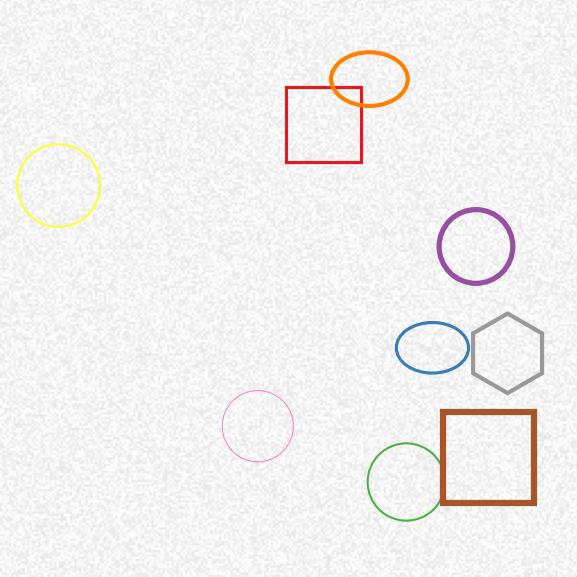[{"shape": "square", "thickness": 1.5, "radius": 0.33, "center": [0.56, 0.783]}, {"shape": "oval", "thickness": 1.5, "radius": 0.31, "center": [0.749, 0.397]}, {"shape": "circle", "thickness": 1, "radius": 0.33, "center": [0.704, 0.164]}, {"shape": "circle", "thickness": 2.5, "radius": 0.32, "center": [0.824, 0.572]}, {"shape": "oval", "thickness": 2, "radius": 0.33, "center": [0.64, 0.862]}, {"shape": "circle", "thickness": 1, "radius": 0.36, "center": [0.102, 0.678]}, {"shape": "square", "thickness": 3, "radius": 0.4, "center": [0.846, 0.207]}, {"shape": "circle", "thickness": 0.5, "radius": 0.31, "center": [0.446, 0.261]}, {"shape": "hexagon", "thickness": 2, "radius": 0.34, "center": [0.879, 0.387]}]